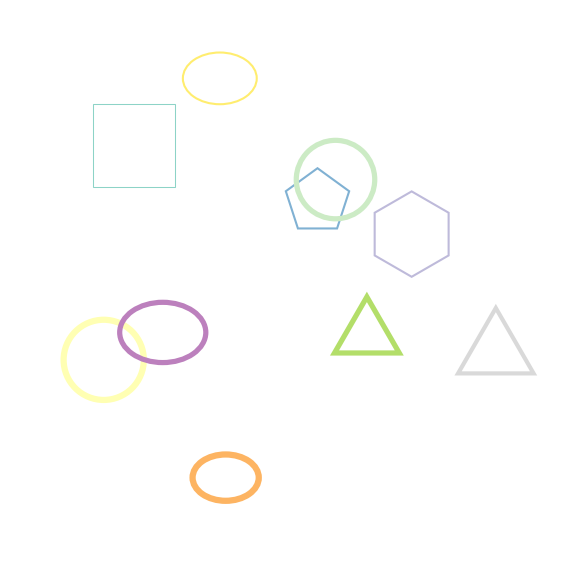[{"shape": "square", "thickness": 0.5, "radius": 0.36, "center": [0.232, 0.747]}, {"shape": "circle", "thickness": 3, "radius": 0.35, "center": [0.18, 0.376]}, {"shape": "hexagon", "thickness": 1, "radius": 0.37, "center": [0.713, 0.594]}, {"shape": "pentagon", "thickness": 1, "radius": 0.29, "center": [0.55, 0.65]}, {"shape": "oval", "thickness": 3, "radius": 0.29, "center": [0.391, 0.172]}, {"shape": "triangle", "thickness": 2.5, "radius": 0.32, "center": [0.635, 0.42]}, {"shape": "triangle", "thickness": 2, "radius": 0.38, "center": [0.859, 0.39]}, {"shape": "oval", "thickness": 2.5, "radius": 0.37, "center": [0.282, 0.423]}, {"shape": "circle", "thickness": 2.5, "radius": 0.34, "center": [0.581, 0.688]}, {"shape": "oval", "thickness": 1, "radius": 0.32, "center": [0.381, 0.863]}]